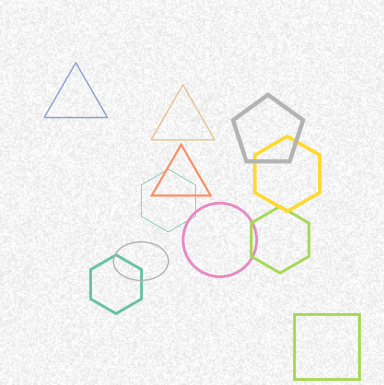[{"shape": "hexagon", "thickness": 0.5, "radius": 0.41, "center": [0.437, 0.479]}, {"shape": "hexagon", "thickness": 2, "radius": 0.38, "center": [0.301, 0.262]}, {"shape": "triangle", "thickness": 1.5, "radius": 0.44, "center": [0.471, 0.536]}, {"shape": "triangle", "thickness": 1, "radius": 0.47, "center": [0.197, 0.742]}, {"shape": "circle", "thickness": 2, "radius": 0.48, "center": [0.571, 0.377]}, {"shape": "hexagon", "thickness": 2, "radius": 0.43, "center": [0.727, 0.377]}, {"shape": "square", "thickness": 2, "radius": 0.42, "center": [0.847, 0.1]}, {"shape": "hexagon", "thickness": 2.5, "radius": 0.49, "center": [0.746, 0.548]}, {"shape": "triangle", "thickness": 1, "radius": 0.48, "center": [0.475, 0.684]}, {"shape": "oval", "thickness": 1, "radius": 0.36, "center": [0.366, 0.322]}, {"shape": "pentagon", "thickness": 3, "radius": 0.48, "center": [0.696, 0.658]}]